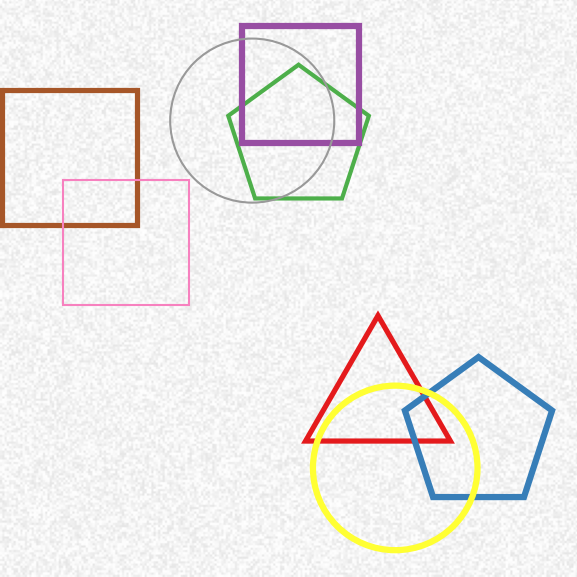[{"shape": "triangle", "thickness": 2.5, "radius": 0.72, "center": [0.655, 0.308]}, {"shape": "pentagon", "thickness": 3, "radius": 0.67, "center": [0.829, 0.247]}, {"shape": "pentagon", "thickness": 2, "radius": 0.64, "center": [0.517, 0.759]}, {"shape": "square", "thickness": 3, "radius": 0.51, "center": [0.52, 0.853]}, {"shape": "circle", "thickness": 3, "radius": 0.71, "center": [0.684, 0.189]}, {"shape": "square", "thickness": 2.5, "radius": 0.58, "center": [0.12, 0.726]}, {"shape": "square", "thickness": 1, "radius": 0.54, "center": [0.218, 0.58]}, {"shape": "circle", "thickness": 1, "radius": 0.71, "center": [0.437, 0.79]}]